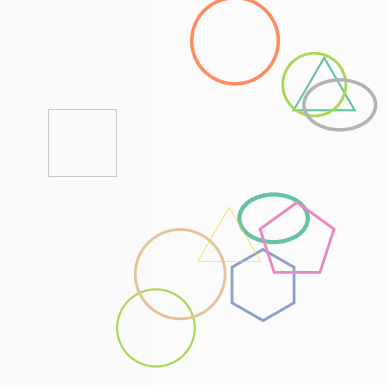[{"shape": "oval", "thickness": 3, "radius": 0.44, "center": [0.706, 0.433]}, {"shape": "triangle", "thickness": 1.5, "radius": 0.45, "center": [0.837, 0.759]}, {"shape": "circle", "thickness": 2.5, "radius": 0.56, "center": [0.607, 0.894]}, {"shape": "hexagon", "thickness": 2, "radius": 0.46, "center": [0.679, 0.26]}, {"shape": "pentagon", "thickness": 2, "radius": 0.5, "center": [0.767, 0.374]}, {"shape": "circle", "thickness": 1.5, "radius": 0.5, "center": [0.402, 0.148]}, {"shape": "circle", "thickness": 2, "radius": 0.41, "center": [0.811, 0.78]}, {"shape": "triangle", "thickness": 0.5, "radius": 0.47, "center": [0.591, 0.368]}, {"shape": "circle", "thickness": 2, "radius": 0.58, "center": [0.465, 0.288]}, {"shape": "square", "thickness": 0.5, "radius": 0.44, "center": [0.211, 0.631]}, {"shape": "oval", "thickness": 2.5, "radius": 0.46, "center": [0.877, 0.728]}]